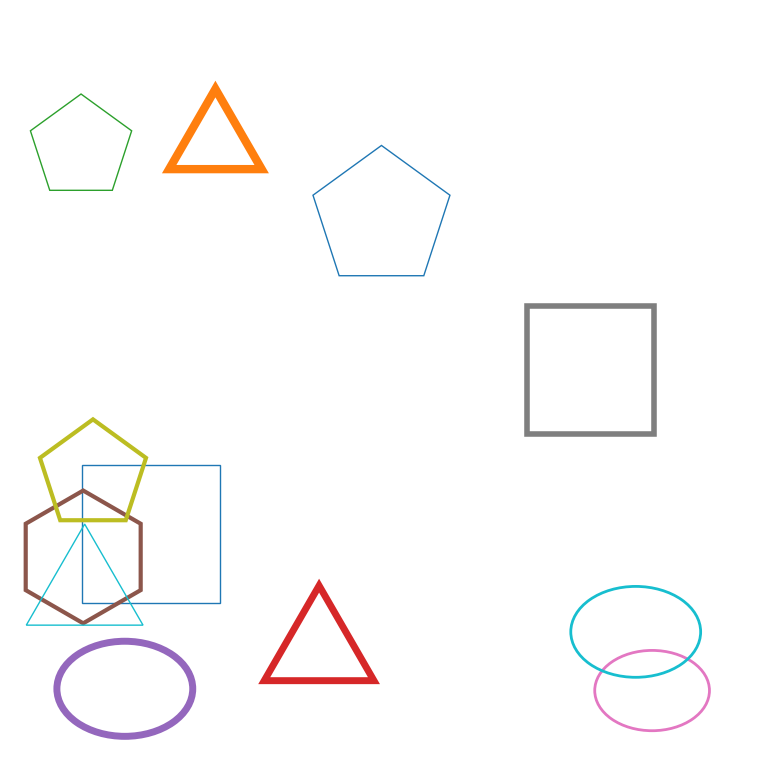[{"shape": "square", "thickness": 0.5, "radius": 0.45, "center": [0.197, 0.307]}, {"shape": "pentagon", "thickness": 0.5, "radius": 0.47, "center": [0.495, 0.718]}, {"shape": "triangle", "thickness": 3, "radius": 0.35, "center": [0.28, 0.815]}, {"shape": "pentagon", "thickness": 0.5, "radius": 0.35, "center": [0.105, 0.809]}, {"shape": "triangle", "thickness": 2.5, "radius": 0.41, "center": [0.414, 0.157]}, {"shape": "oval", "thickness": 2.5, "radius": 0.44, "center": [0.162, 0.105]}, {"shape": "hexagon", "thickness": 1.5, "radius": 0.43, "center": [0.108, 0.277]}, {"shape": "oval", "thickness": 1, "radius": 0.37, "center": [0.847, 0.103]}, {"shape": "square", "thickness": 2, "radius": 0.42, "center": [0.767, 0.519]}, {"shape": "pentagon", "thickness": 1.5, "radius": 0.36, "center": [0.121, 0.383]}, {"shape": "oval", "thickness": 1, "radius": 0.42, "center": [0.826, 0.179]}, {"shape": "triangle", "thickness": 0.5, "radius": 0.44, "center": [0.11, 0.232]}]